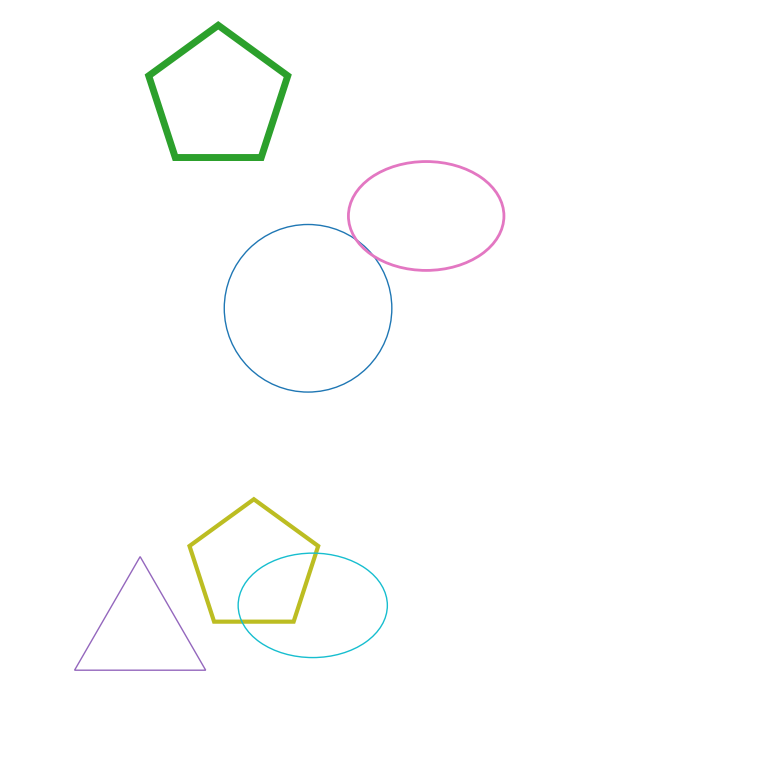[{"shape": "circle", "thickness": 0.5, "radius": 0.54, "center": [0.4, 0.6]}, {"shape": "pentagon", "thickness": 2.5, "radius": 0.47, "center": [0.283, 0.872]}, {"shape": "triangle", "thickness": 0.5, "radius": 0.49, "center": [0.182, 0.179]}, {"shape": "oval", "thickness": 1, "radius": 0.5, "center": [0.553, 0.72]}, {"shape": "pentagon", "thickness": 1.5, "radius": 0.44, "center": [0.33, 0.264]}, {"shape": "oval", "thickness": 0.5, "radius": 0.48, "center": [0.406, 0.214]}]